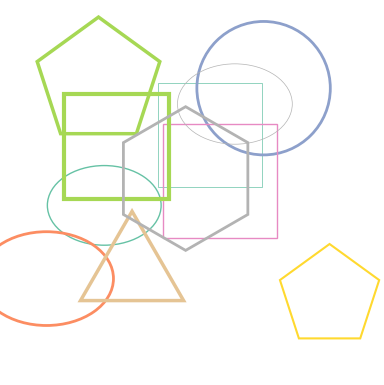[{"shape": "oval", "thickness": 1, "radius": 0.74, "center": [0.271, 0.467]}, {"shape": "square", "thickness": 0.5, "radius": 0.68, "center": [0.545, 0.649]}, {"shape": "oval", "thickness": 2, "radius": 0.87, "center": [0.121, 0.276]}, {"shape": "circle", "thickness": 2, "radius": 0.87, "center": [0.685, 0.771]}, {"shape": "square", "thickness": 1, "radius": 0.74, "center": [0.572, 0.529]}, {"shape": "square", "thickness": 3, "radius": 0.68, "center": [0.303, 0.619]}, {"shape": "pentagon", "thickness": 2.5, "radius": 0.84, "center": [0.256, 0.788]}, {"shape": "pentagon", "thickness": 1.5, "radius": 0.68, "center": [0.856, 0.231]}, {"shape": "triangle", "thickness": 2.5, "radius": 0.77, "center": [0.343, 0.297]}, {"shape": "hexagon", "thickness": 2, "radius": 0.93, "center": [0.482, 0.536]}, {"shape": "oval", "thickness": 0.5, "radius": 0.75, "center": [0.61, 0.73]}]